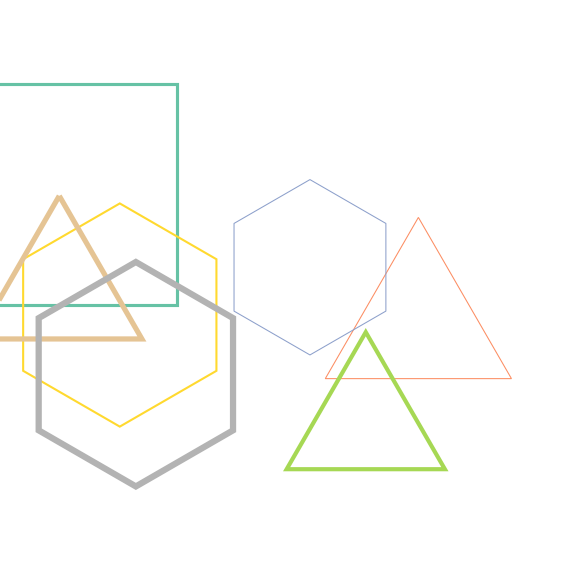[{"shape": "square", "thickness": 1.5, "radius": 0.95, "center": [0.115, 0.662]}, {"shape": "triangle", "thickness": 0.5, "radius": 0.93, "center": [0.724, 0.437]}, {"shape": "hexagon", "thickness": 0.5, "radius": 0.76, "center": [0.537, 0.536]}, {"shape": "triangle", "thickness": 2, "radius": 0.79, "center": [0.633, 0.266]}, {"shape": "hexagon", "thickness": 1, "radius": 0.97, "center": [0.207, 0.454]}, {"shape": "triangle", "thickness": 2.5, "radius": 0.83, "center": [0.103, 0.495]}, {"shape": "hexagon", "thickness": 3, "radius": 0.97, "center": [0.235, 0.351]}]